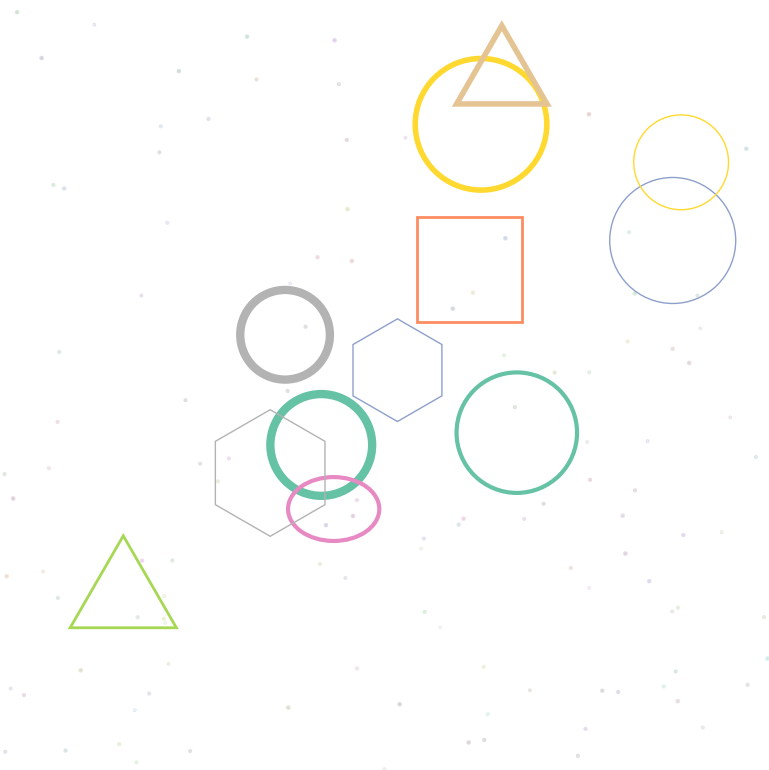[{"shape": "circle", "thickness": 3, "radius": 0.33, "center": [0.417, 0.422]}, {"shape": "circle", "thickness": 1.5, "radius": 0.39, "center": [0.671, 0.438]}, {"shape": "square", "thickness": 1, "radius": 0.34, "center": [0.61, 0.65]}, {"shape": "hexagon", "thickness": 0.5, "radius": 0.33, "center": [0.516, 0.519]}, {"shape": "circle", "thickness": 0.5, "radius": 0.41, "center": [0.874, 0.688]}, {"shape": "oval", "thickness": 1.5, "radius": 0.3, "center": [0.433, 0.339]}, {"shape": "triangle", "thickness": 1, "radius": 0.4, "center": [0.16, 0.225]}, {"shape": "circle", "thickness": 0.5, "radius": 0.31, "center": [0.885, 0.789]}, {"shape": "circle", "thickness": 2, "radius": 0.43, "center": [0.625, 0.839]}, {"shape": "triangle", "thickness": 2, "radius": 0.34, "center": [0.652, 0.899]}, {"shape": "circle", "thickness": 3, "radius": 0.29, "center": [0.37, 0.565]}, {"shape": "hexagon", "thickness": 0.5, "radius": 0.41, "center": [0.351, 0.386]}]